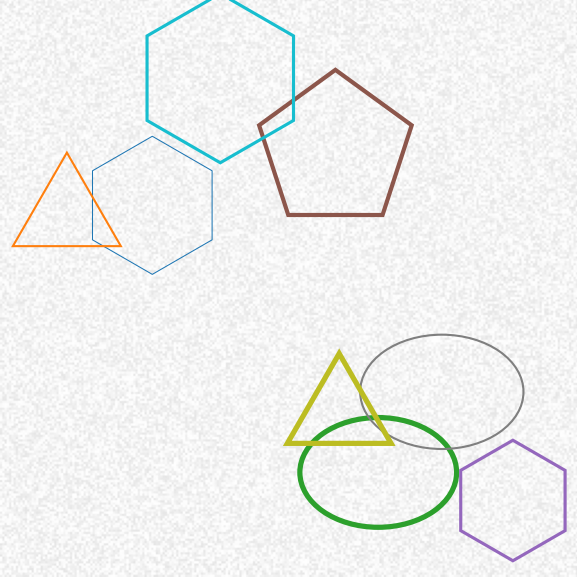[{"shape": "hexagon", "thickness": 0.5, "radius": 0.6, "center": [0.264, 0.644]}, {"shape": "triangle", "thickness": 1, "radius": 0.54, "center": [0.116, 0.627]}, {"shape": "oval", "thickness": 2.5, "radius": 0.68, "center": [0.655, 0.181]}, {"shape": "hexagon", "thickness": 1.5, "radius": 0.52, "center": [0.888, 0.132]}, {"shape": "pentagon", "thickness": 2, "radius": 0.69, "center": [0.581, 0.739]}, {"shape": "oval", "thickness": 1, "radius": 0.71, "center": [0.765, 0.321]}, {"shape": "triangle", "thickness": 2.5, "radius": 0.52, "center": [0.587, 0.283]}, {"shape": "hexagon", "thickness": 1.5, "radius": 0.73, "center": [0.381, 0.864]}]